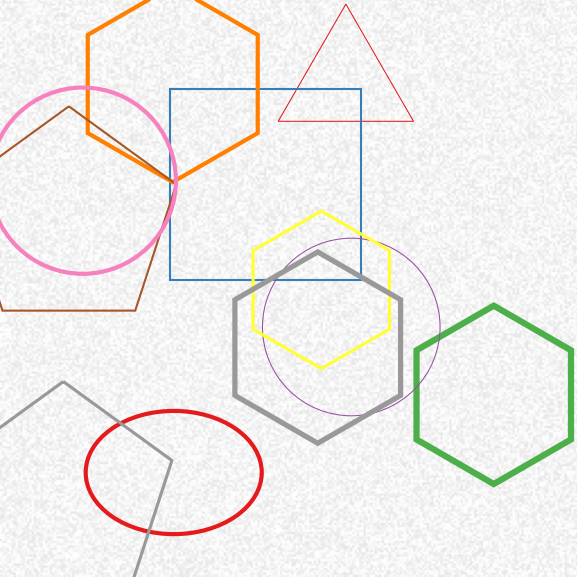[{"shape": "oval", "thickness": 2, "radius": 0.76, "center": [0.301, 0.181]}, {"shape": "triangle", "thickness": 0.5, "radius": 0.68, "center": [0.599, 0.857]}, {"shape": "square", "thickness": 1, "radius": 0.82, "center": [0.46, 0.68]}, {"shape": "hexagon", "thickness": 3, "radius": 0.77, "center": [0.855, 0.315]}, {"shape": "circle", "thickness": 0.5, "radius": 0.77, "center": [0.608, 0.433]}, {"shape": "hexagon", "thickness": 2, "radius": 0.85, "center": [0.299, 0.854]}, {"shape": "hexagon", "thickness": 1.5, "radius": 0.68, "center": [0.556, 0.497]}, {"shape": "pentagon", "thickness": 1, "radius": 0.98, "center": [0.119, 0.619]}, {"shape": "circle", "thickness": 2, "radius": 0.81, "center": [0.143, 0.686]}, {"shape": "hexagon", "thickness": 2.5, "radius": 0.83, "center": [0.55, 0.397]}, {"shape": "pentagon", "thickness": 1.5, "radius": 0.99, "center": [0.11, 0.141]}]